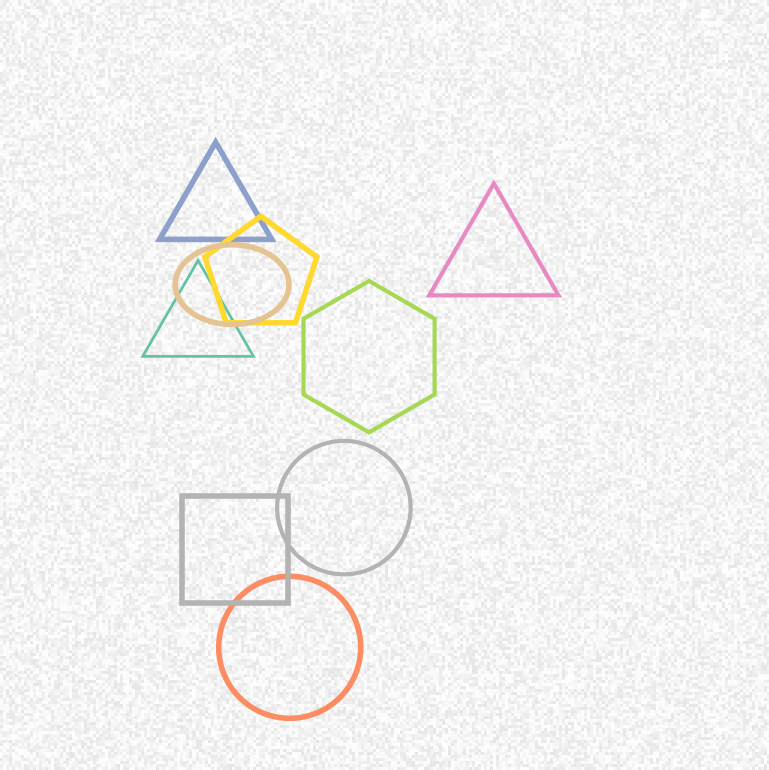[{"shape": "triangle", "thickness": 1, "radius": 0.42, "center": [0.257, 0.579]}, {"shape": "circle", "thickness": 2, "radius": 0.46, "center": [0.376, 0.159]}, {"shape": "triangle", "thickness": 2, "radius": 0.42, "center": [0.28, 0.731]}, {"shape": "triangle", "thickness": 1.5, "radius": 0.48, "center": [0.641, 0.665]}, {"shape": "hexagon", "thickness": 1.5, "radius": 0.49, "center": [0.479, 0.537]}, {"shape": "pentagon", "thickness": 2, "radius": 0.38, "center": [0.339, 0.643]}, {"shape": "oval", "thickness": 2, "radius": 0.37, "center": [0.301, 0.63]}, {"shape": "circle", "thickness": 1.5, "radius": 0.43, "center": [0.447, 0.341]}, {"shape": "square", "thickness": 2, "radius": 0.35, "center": [0.305, 0.286]}]